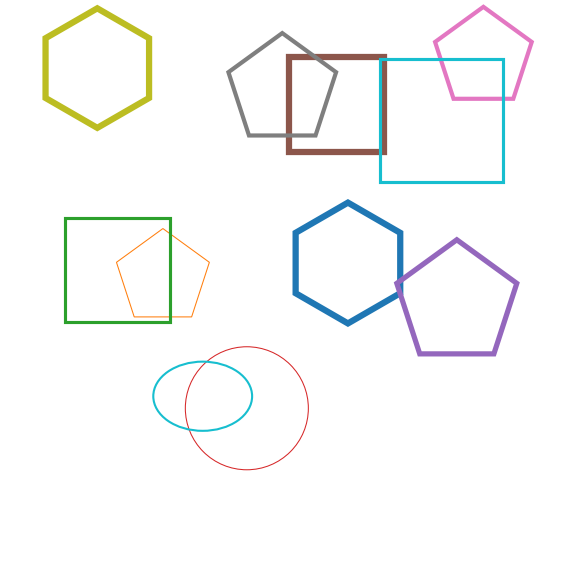[{"shape": "hexagon", "thickness": 3, "radius": 0.52, "center": [0.602, 0.544]}, {"shape": "pentagon", "thickness": 0.5, "radius": 0.42, "center": [0.282, 0.519]}, {"shape": "square", "thickness": 1.5, "radius": 0.45, "center": [0.204, 0.532]}, {"shape": "circle", "thickness": 0.5, "radius": 0.53, "center": [0.427, 0.292]}, {"shape": "pentagon", "thickness": 2.5, "radius": 0.55, "center": [0.791, 0.475]}, {"shape": "square", "thickness": 3, "radius": 0.41, "center": [0.582, 0.818]}, {"shape": "pentagon", "thickness": 2, "radius": 0.44, "center": [0.837, 0.899]}, {"shape": "pentagon", "thickness": 2, "radius": 0.49, "center": [0.489, 0.844]}, {"shape": "hexagon", "thickness": 3, "radius": 0.52, "center": [0.168, 0.881]}, {"shape": "oval", "thickness": 1, "radius": 0.43, "center": [0.351, 0.313]}, {"shape": "square", "thickness": 1.5, "radius": 0.53, "center": [0.764, 0.79]}]